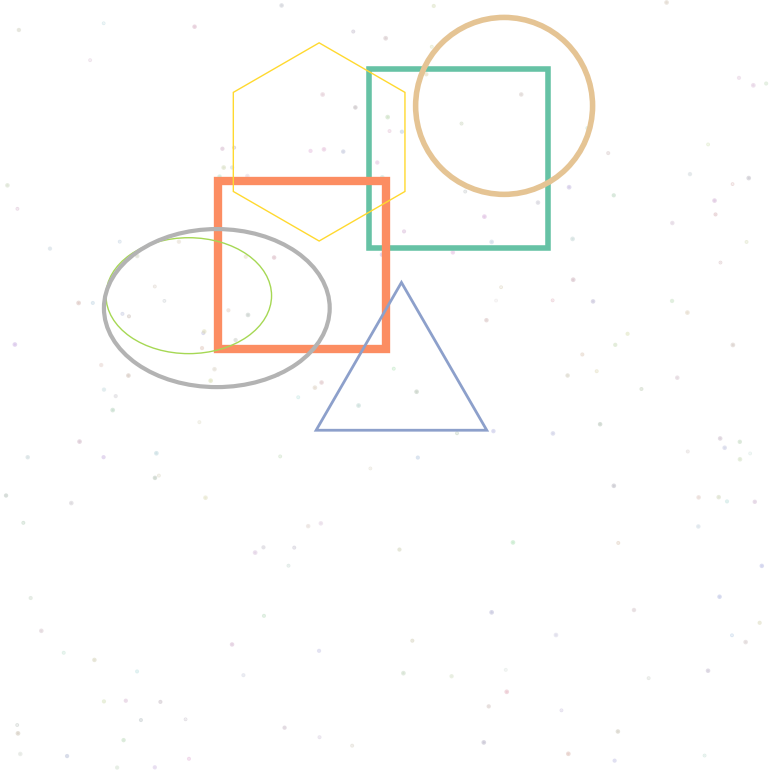[{"shape": "square", "thickness": 2, "radius": 0.58, "center": [0.595, 0.794]}, {"shape": "square", "thickness": 3, "radius": 0.54, "center": [0.392, 0.656]}, {"shape": "triangle", "thickness": 1, "radius": 0.64, "center": [0.521, 0.505]}, {"shape": "oval", "thickness": 0.5, "radius": 0.54, "center": [0.245, 0.616]}, {"shape": "hexagon", "thickness": 0.5, "radius": 0.64, "center": [0.414, 0.816]}, {"shape": "circle", "thickness": 2, "radius": 0.57, "center": [0.655, 0.862]}, {"shape": "oval", "thickness": 1.5, "radius": 0.73, "center": [0.282, 0.6]}]